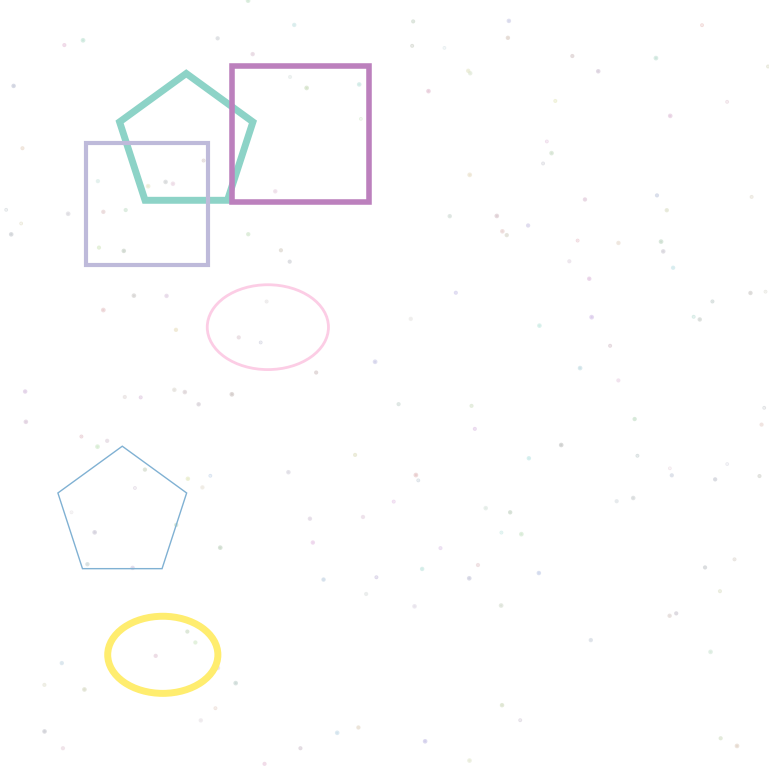[{"shape": "pentagon", "thickness": 2.5, "radius": 0.46, "center": [0.242, 0.814]}, {"shape": "square", "thickness": 1.5, "radius": 0.4, "center": [0.191, 0.735]}, {"shape": "pentagon", "thickness": 0.5, "radius": 0.44, "center": [0.159, 0.333]}, {"shape": "oval", "thickness": 1, "radius": 0.39, "center": [0.348, 0.575]}, {"shape": "square", "thickness": 2, "radius": 0.44, "center": [0.39, 0.826]}, {"shape": "oval", "thickness": 2.5, "radius": 0.36, "center": [0.211, 0.15]}]